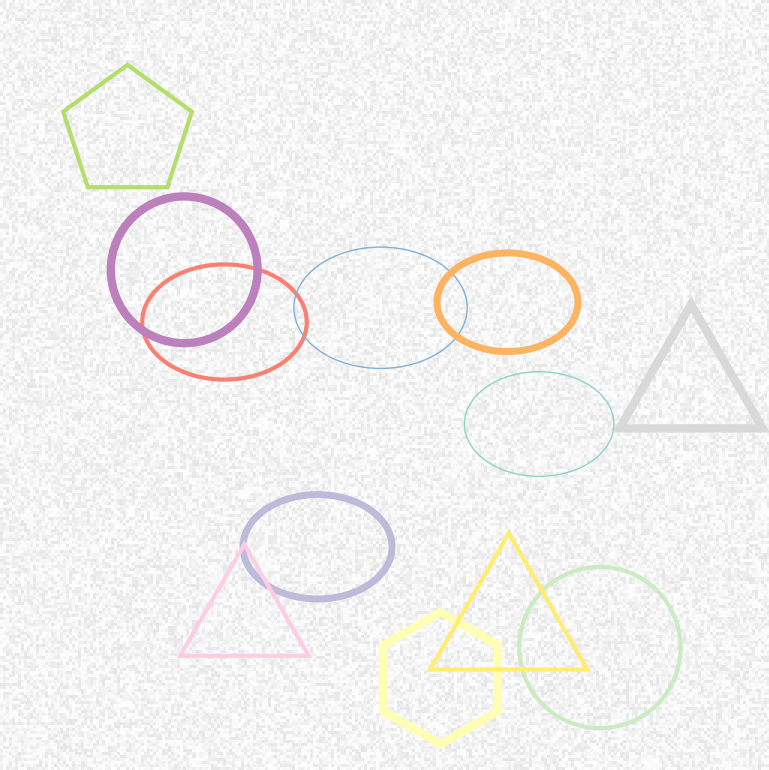[{"shape": "oval", "thickness": 0.5, "radius": 0.49, "center": [0.7, 0.449]}, {"shape": "hexagon", "thickness": 3, "radius": 0.43, "center": [0.572, 0.119]}, {"shape": "oval", "thickness": 2.5, "radius": 0.48, "center": [0.412, 0.29]}, {"shape": "oval", "thickness": 1.5, "radius": 0.53, "center": [0.292, 0.582]}, {"shape": "oval", "thickness": 0.5, "radius": 0.56, "center": [0.494, 0.6]}, {"shape": "oval", "thickness": 2.5, "radius": 0.46, "center": [0.659, 0.607]}, {"shape": "pentagon", "thickness": 1.5, "radius": 0.44, "center": [0.166, 0.828]}, {"shape": "triangle", "thickness": 1.5, "radius": 0.48, "center": [0.317, 0.197]}, {"shape": "triangle", "thickness": 3, "radius": 0.54, "center": [0.898, 0.497]}, {"shape": "circle", "thickness": 3, "radius": 0.48, "center": [0.239, 0.65]}, {"shape": "circle", "thickness": 1.5, "radius": 0.52, "center": [0.779, 0.159]}, {"shape": "triangle", "thickness": 1.5, "radius": 0.59, "center": [0.661, 0.19]}]